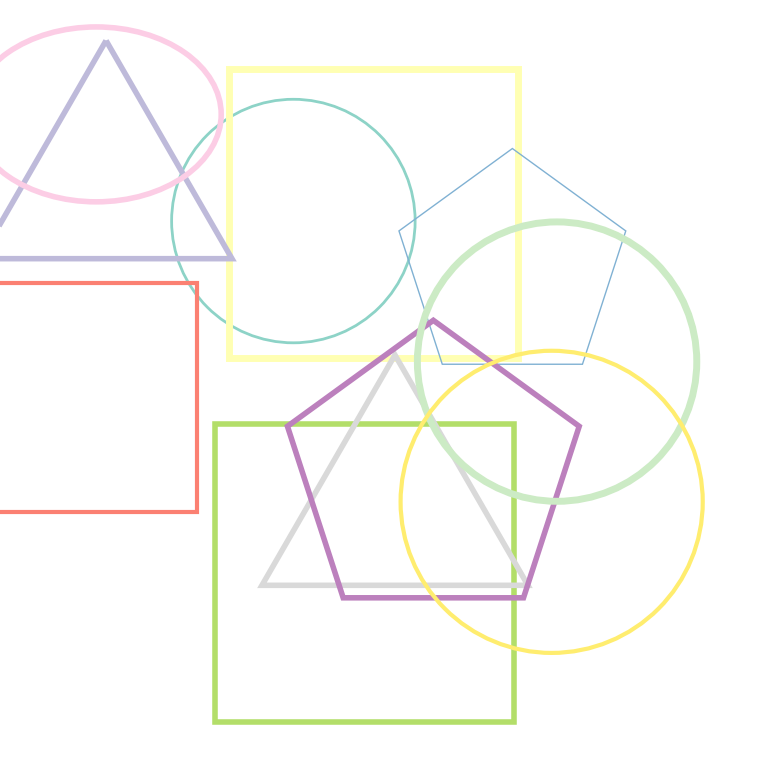[{"shape": "circle", "thickness": 1, "radius": 0.79, "center": [0.381, 0.713]}, {"shape": "square", "thickness": 2.5, "radius": 0.94, "center": [0.485, 0.722]}, {"shape": "triangle", "thickness": 2, "radius": 0.94, "center": [0.138, 0.758]}, {"shape": "square", "thickness": 1.5, "radius": 0.74, "center": [0.108, 0.484]}, {"shape": "pentagon", "thickness": 0.5, "radius": 0.77, "center": [0.665, 0.652]}, {"shape": "square", "thickness": 2, "radius": 0.97, "center": [0.474, 0.256]}, {"shape": "oval", "thickness": 2, "radius": 0.81, "center": [0.125, 0.851]}, {"shape": "triangle", "thickness": 2, "radius": 1.0, "center": [0.513, 0.34]}, {"shape": "pentagon", "thickness": 2, "radius": 1.0, "center": [0.563, 0.385]}, {"shape": "circle", "thickness": 2.5, "radius": 0.91, "center": [0.723, 0.53]}, {"shape": "circle", "thickness": 1.5, "radius": 0.98, "center": [0.716, 0.348]}]